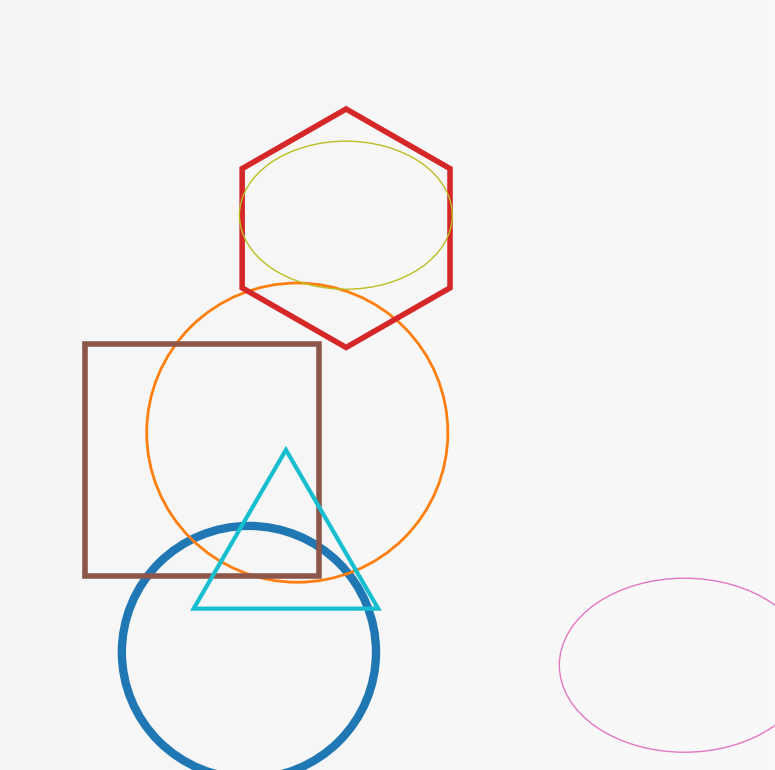[{"shape": "circle", "thickness": 3, "radius": 0.82, "center": [0.321, 0.153]}, {"shape": "circle", "thickness": 1, "radius": 0.97, "center": [0.384, 0.438]}, {"shape": "hexagon", "thickness": 2, "radius": 0.77, "center": [0.447, 0.704]}, {"shape": "square", "thickness": 2, "radius": 0.75, "center": [0.26, 0.402]}, {"shape": "oval", "thickness": 0.5, "radius": 0.81, "center": [0.883, 0.136]}, {"shape": "oval", "thickness": 0.5, "radius": 0.69, "center": [0.446, 0.721]}, {"shape": "triangle", "thickness": 1.5, "radius": 0.69, "center": [0.369, 0.278]}]